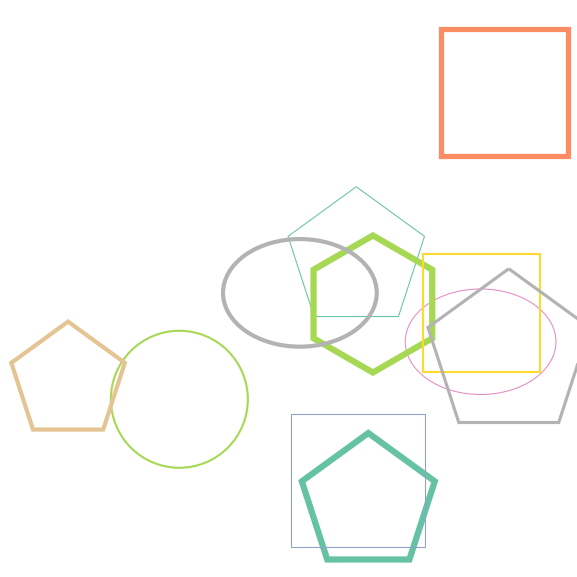[{"shape": "pentagon", "thickness": 0.5, "radius": 0.62, "center": [0.617, 0.551]}, {"shape": "pentagon", "thickness": 3, "radius": 0.61, "center": [0.638, 0.128]}, {"shape": "square", "thickness": 2.5, "radius": 0.55, "center": [0.873, 0.839]}, {"shape": "square", "thickness": 0.5, "radius": 0.58, "center": [0.619, 0.167]}, {"shape": "oval", "thickness": 0.5, "radius": 0.65, "center": [0.832, 0.407]}, {"shape": "hexagon", "thickness": 3, "radius": 0.59, "center": [0.646, 0.473]}, {"shape": "circle", "thickness": 1, "radius": 0.59, "center": [0.311, 0.308]}, {"shape": "square", "thickness": 1, "radius": 0.51, "center": [0.834, 0.457]}, {"shape": "pentagon", "thickness": 2, "radius": 0.52, "center": [0.118, 0.339]}, {"shape": "oval", "thickness": 2, "radius": 0.67, "center": [0.519, 0.492]}, {"shape": "pentagon", "thickness": 1.5, "radius": 0.74, "center": [0.881, 0.387]}]